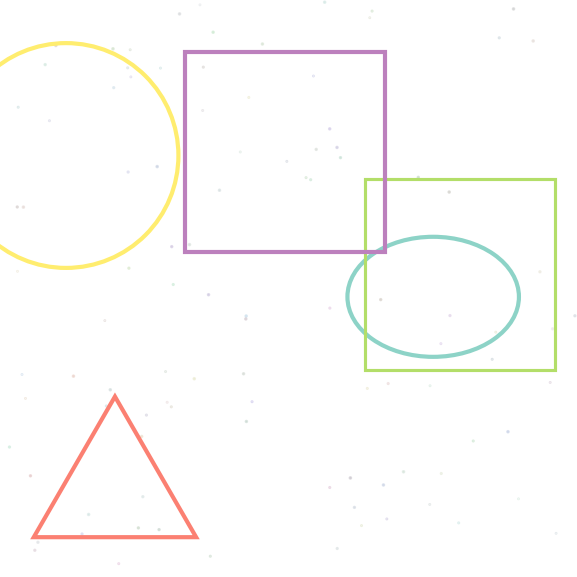[{"shape": "oval", "thickness": 2, "radius": 0.74, "center": [0.75, 0.485]}, {"shape": "triangle", "thickness": 2, "radius": 0.81, "center": [0.199, 0.15]}, {"shape": "square", "thickness": 1.5, "radius": 0.82, "center": [0.796, 0.524]}, {"shape": "square", "thickness": 2, "radius": 0.87, "center": [0.493, 0.736]}, {"shape": "circle", "thickness": 2, "radius": 0.97, "center": [0.114, 0.73]}]